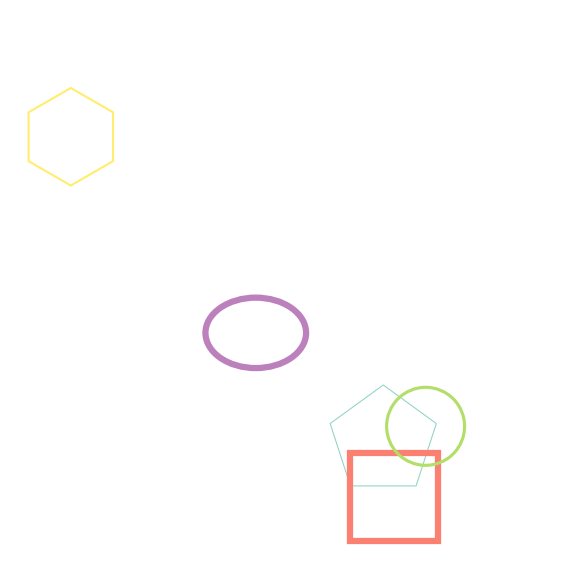[{"shape": "pentagon", "thickness": 0.5, "radius": 0.48, "center": [0.664, 0.236]}, {"shape": "square", "thickness": 3, "radius": 0.38, "center": [0.682, 0.139]}, {"shape": "circle", "thickness": 1.5, "radius": 0.34, "center": [0.737, 0.261]}, {"shape": "oval", "thickness": 3, "radius": 0.44, "center": [0.443, 0.423]}, {"shape": "hexagon", "thickness": 1, "radius": 0.42, "center": [0.123, 0.762]}]